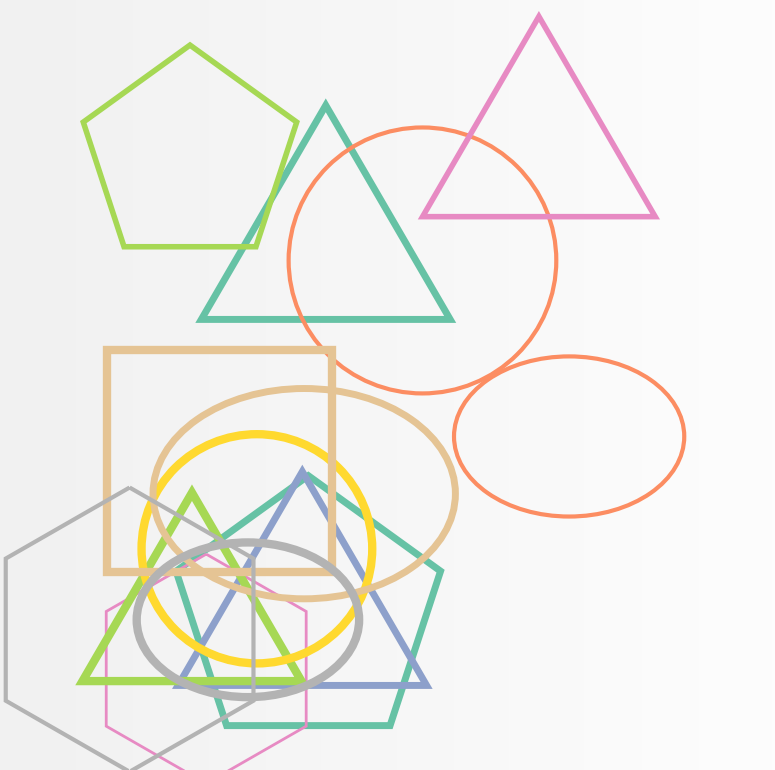[{"shape": "pentagon", "thickness": 2.5, "radius": 0.9, "center": [0.398, 0.203]}, {"shape": "triangle", "thickness": 2.5, "radius": 0.93, "center": [0.42, 0.678]}, {"shape": "oval", "thickness": 1.5, "radius": 0.74, "center": [0.734, 0.433]}, {"shape": "circle", "thickness": 1.5, "radius": 0.86, "center": [0.545, 0.662]}, {"shape": "triangle", "thickness": 2.5, "radius": 0.93, "center": [0.39, 0.202]}, {"shape": "triangle", "thickness": 2, "radius": 0.87, "center": [0.695, 0.805]}, {"shape": "hexagon", "thickness": 1, "radius": 0.74, "center": [0.266, 0.131]}, {"shape": "pentagon", "thickness": 2, "radius": 0.72, "center": [0.245, 0.797]}, {"shape": "triangle", "thickness": 3, "radius": 0.82, "center": [0.248, 0.197]}, {"shape": "circle", "thickness": 3, "radius": 0.74, "center": [0.331, 0.287]}, {"shape": "oval", "thickness": 2.5, "radius": 0.98, "center": [0.393, 0.359]}, {"shape": "square", "thickness": 3, "radius": 0.72, "center": [0.283, 0.401]}, {"shape": "oval", "thickness": 3, "radius": 0.72, "center": [0.32, 0.195]}, {"shape": "hexagon", "thickness": 1.5, "radius": 0.92, "center": [0.167, 0.182]}]